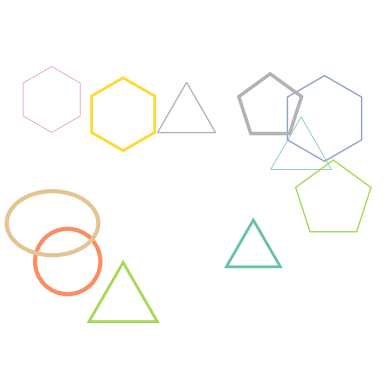[{"shape": "triangle", "thickness": 0.5, "radius": 0.46, "center": [0.782, 0.605]}, {"shape": "triangle", "thickness": 2, "radius": 0.41, "center": [0.658, 0.348]}, {"shape": "circle", "thickness": 3, "radius": 0.42, "center": [0.176, 0.321]}, {"shape": "hexagon", "thickness": 1, "radius": 0.56, "center": [0.843, 0.692]}, {"shape": "hexagon", "thickness": 0.5, "radius": 0.43, "center": [0.134, 0.742]}, {"shape": "triangle", "thickness": 2, "radius": 0.51, "center": [0.32, 0.216]}, {"shape": "pentagon", "thickness": 1, "radius": 0.51, "center": [0.866, 0.481]}, {"shape": "hexagon", "thickness": 2, "radius": 0.47, "center": [0.32, 0.703]}, {"shape": "oval", "thickness": 3, "radius": 0.59, "center": [0.136, 0.42]}, {"shape": "triangle", "thickness": 1, "radius": 0.44, "center": [0.485, 0.699]}, {"shape": "pentagon", "thickness": 2.5, "radius": 0.43, "center": [0.702, 0.722]}]